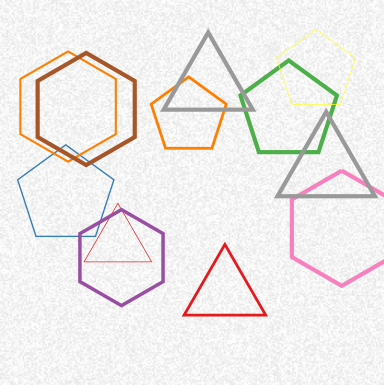[{"shape": "triangle", "thickness": 2, "radius": 0.61, "center": [0.584, 0.243]}, {"shape": "triangle", "thickness": 0.5, "radius": 0.51, "center": [0.306, 0.371]}, {"shape": "pentagon", "thickness": 1, "radius": 0.66, "center": [0.171, 0.492]}, {"shape": "pentagon", "thickness": 3, "radius": 0.66, "center": [0.75, 0.711]}, {"shape": "hexagon", "thickness": 2.5, "radius": 0.62, "center": [0.316, 0.331]}, {"shape": "hexagon", "thickness": 1.5, "radius": 0.72, "center": [0.177, 0.723]}, {"shape": "pentagon", "thickness": 2, "radius": 0.51, "center": [0.49, 0.698]}, {"shape": "pentagon", "thickness": 0.5, "radius": 0.54, "center": [0.821, 0.816]}, {"shape": "hexagon", "thickness": 3, "radius": 0.73, "center": [0.224, 0.717]}, {"shape": "hexagon", "thickness": 3, "radius": 0.75, "center": [0.888, 0.407]}, {"shape": "triangle", "thickness": 3, "radius": 0.67, "center": [0.541, 0.782]}, {"shape": "triangle", "thickness": 3, "radius": 0.73, "center": [0.847, 0.563]}]